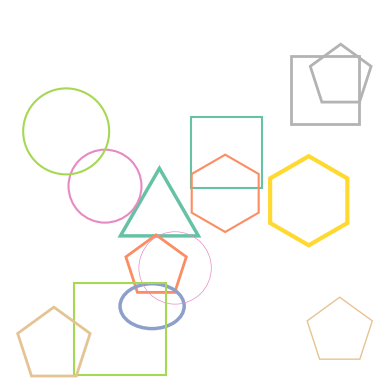[{"shape": "triangle", "thickness": 2.5, "radius": 0.58, "center": [0.414, 0.446]}, {"shape": "square", "thickness": 1.5, "radius": 0.46, "center": [0.589, 0.603]}, {"shape": "hexagon", "thickness": 1.5, "radius": 0.5, "center": [0.585, 0.498]}, {"shape": "pentagon", "thickness": 2, "radius": 0.41, "center": [0.405, 0.307]}, {"shape": "oval", "thickness": 2.5, "radius": 0.42, "center": [0.395, 0.205]}, {"shape": "circle", "thickness": 0.5, "radius": 0.47, "center": [0.455, 0.304]}, {"shape": "circle", "thickness": 1.5, "radius": 0.47, "center": [0.273, 0.516]}, {"shape": "square", "thickness": 1.5, "radius": 0.6, "center": [0.312, 0.144]}, {"shape": "circle", "thickness": 1.5, "radius": 0.56, "center": [0.172, 0.659]}, {"shape": "hexagon", "thickness": 3, "radius": 0.58, "center": [0.802, 0.479]}, {"shape": "pentagon", "thickness": 2, "radius": 0.49, "center": [0.14, 0.103]}, {"shape": "pentagon", "thickness": 1, "radius": 0.44, "center": [0.882, 0.139]}, {"shape": "square", "thickness": 2, "radius": 0.44, "center": [0.843, 0.766]}, {"shape": "pentagon", "thickness": 2, "radius": 0.42, "center": [0.885, 0.802]}]